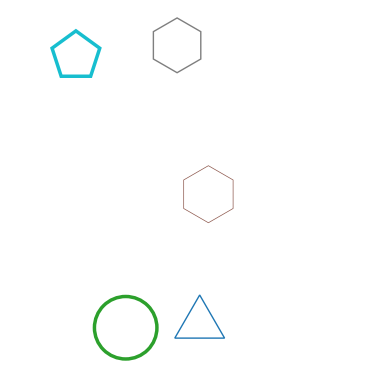[{"shape": "triangle", "thickness": 1, "radius": 0.37, "center": [0.519, 0.159]}, {"shape": "circle", "thickness": 2.5, "radius": 0.41, "center": [0.326, 0.149]}, {"shape": "hexagon", "thickness": 0.5, "radius": 0.37, "center": [0.541, 0.496]}, {"shape": "hexagon", "thickness": 1, "radius": 0.36, "center": [0.46, 0.882]}, {"shape": "pentagon", "thickness": 2.5, "radius": 0.33, "center": [0.197, 0.855]}]